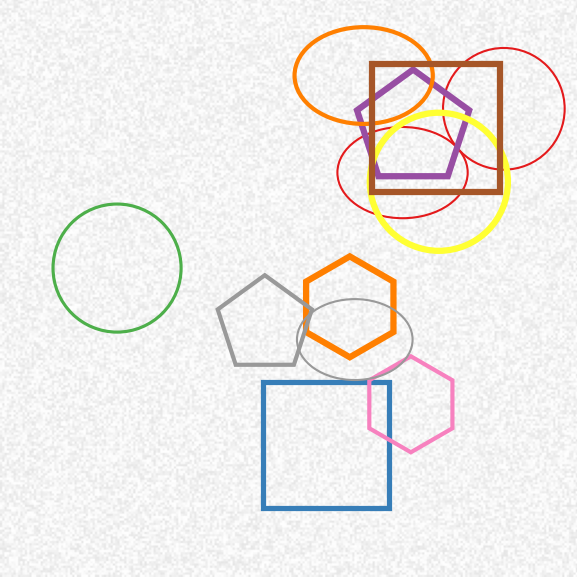[{"shape": "circle", "thickness": 1, "radius": 0.53, "center": [0.872, 0.811]}, {"shape": "oval", "thickness": 1, "radius": 0.56, "center": [0.697, 0.7]}, {"shape": "square", "thickness": 2.5, "radius": 0.54, "center": [0.564, 0.229]}, {"shape": "circle", "thickness": 1.5, "radius": 0.55, "center": [0.203, 0.535]}, {"shape": "pentagon", "thickness": 3, "radius": 0.51, "center": [0.715, 0.777]}, {"shape": "oval", "thickness": 2, "radius": 0.6, "center": [0.63, 0.868]}, {"shape": "hexagon", "thickness": 3, "radius": 0.44, "center": [0.606, 0.468]}, {"shape": "circle", "thickness": 3, "radius": 0.6, "center": [0.76, 0.684]}, {"shape": "square", "thickness": 3, "radius": 0.55, "center": [0.755, 0.778]}, {"shape": "hexagon", "thickness": 2, "radius": 0.42, "center": [0.711, 0.299]}, {"shape": "pentagon", "thickness": 2, "radius": 0.43, "center": [0.459, 0.437]}, {"shape": "oval", "thickness": 1, "radius": 0.5, "center": [0.614, 0.411]}]